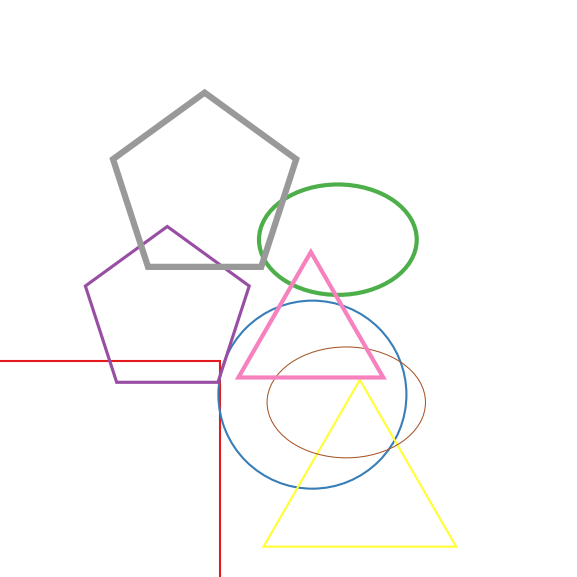[{"shape": "square", "thickness": 1, "radius": 0.97, "center": [0.187, 0.181]}, {"shape": "circle", "thickness": 1, "radius": 0.81, "center": [0.541, 0.316]}, {"shape": "oval", "thickness": 2, "radius": 0.68, "center": [0.585, 0.584]}, {"shape": "pentagon", "thickness": 1.5, "radius": 0.75, "center": [0.29, 0.458]}, {"shape": "triangle", "thickness": 1, "radius": 0.96, "center": [0.623, 0.149]}, {"shape": "oval", "thickness": 0.5, "radius": 0.69, "center": [0.6, 0.302]}, {"shape": "triangle", "thickness": 2, "radius": 0.72, "center": [0.538, 0.418]}, {"shape": "pentagon", "thickness": 3, "radius": 0.83, "center": [0.354, 0.672]}]